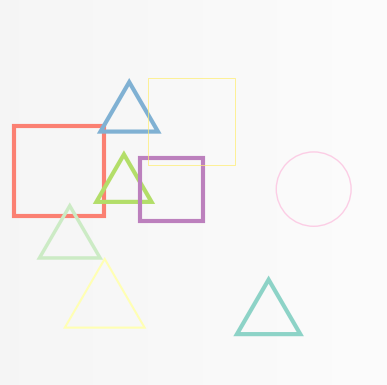[{"shape": "triangle", "thickness": 3, "radius": 0.47, "center": [0.693, 0.179]}, {"shape": "triangle", "thickness": 1.5, "radius": 0.59, "center": [0.27, 0.208]}, {"shape": "square", "thickness": 3, "radius": 0.58, "center": [0.153, 0.556]}, {"shape": "triangle", "thickness": 3, "radius": 0.43, "center": [0.333, 0.701]}, {"shape": "triangle", "thickness": 3, "radius": 0.41, "center": [0.32, 0.517]}, {"shape": "circle", "thickness": 1, "radius": 0.48, "center": [0.81, 0.509]}, {"shape": "square", "thickness": 3, "radius": 0.41, "center": [0.442, 0.508]}, {"shape": "triangle", "thickness": 2.5, "radius": 0.45, "center": [0.18, 0.375]}, {"shape": "square", "thickness": 0.5, "radius": 0.56, "center": [0.495, 0.684]}]